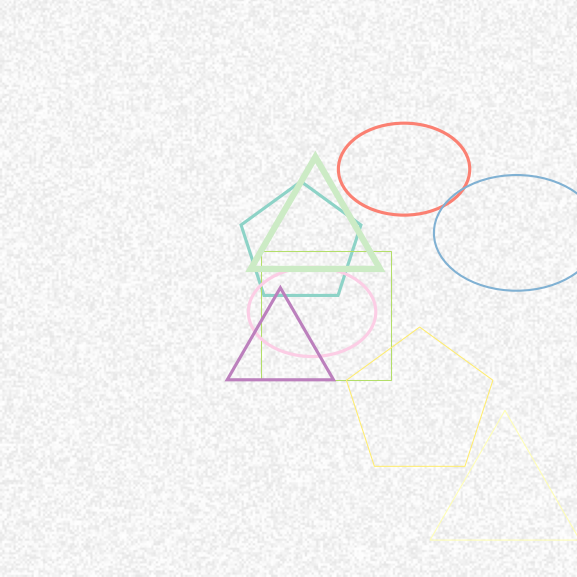[{"shape": "pentagon", "thickness": 1.5, "radius": 0.55, "center": [0.521, 0.576]}, {"shape": "triangle", "thickness": 0.5, "radius": 0.75, "center": [0.874, 0.139]}, {"shape": "oval", "thickness": 1.5, "radius": 0.57, "center": [0.7, 0.706]}, {"shape": "oval", "thickness": 1, "radius": 0.72, "center": [0.894, 0.596]}, {"shape": "square", "thickness": 0.5, "radius": 0.56, "center": [0.565, 0.452]}, {"shape": "oval", "thickness": 1.5, "radius": 0.55, "center": [0.54, 0.459]}, {"shape": "triangle", "thickness": 1.5, "radius": 0.53, "center": [0.485, 0.395]}, {"shape": "triangle", "thickness": 3, "radius": 0.65, "center": [0.546, 0.598]}, {"shape": "pentagon", "thickness": 0.5, "radius": 0.67, "center": [0.727, 0.299]}]